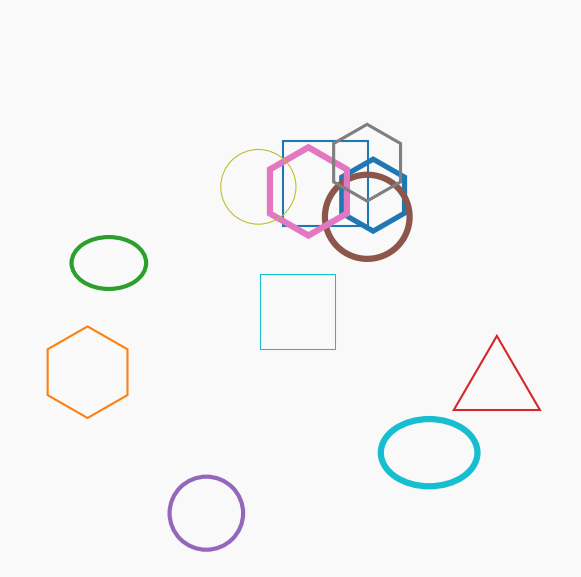[{"shape": "square", "thickness": 1, "radius": 0.37, "center": [0.56, 0.681]}, {"shape": "hexagon", "thickness": 2.5, "radius": 0.31, "center": [0.642, 0.661]}, {"shape": "hexagon", "thickness": 1, "radius": 0.4, "center": [0.151, 0.355]}, {"shape": "oval", "thickness": 2, "radius": 0.32, "center": [0.187, 0.544]}, {"shape": "triangle", "thickness": 1, "radius": 0.43, "center": [0.855, 0.332]}, {"shape": "circle", "thickness": 2, "radius": 0.32, "center": [0.355, 0.11]}, {"shape": "circle", "thickness": 3, "radius": 0.36, "center": [0.632, 0.624]}, {"shape": "hexagon", "thickness": 3, "radius": 0.38, "center": [0.531, 0.668]}, {"shape": "hexagon", "thickness": 1.5, "radius": 0.33, "center": [0.632, 0.717]}, {"shape": "circle", "thickness": 0.5, "radius": 0.32, "center": [0.444, 0.676]}, {"shape": "oval", "thickness": 3, "radius": 0.42, "center": [0.738, 0.215]}, {"shape": "square", "thickness": 0.5, "radius": 0.32, "center": [0.512, 0.46]}]